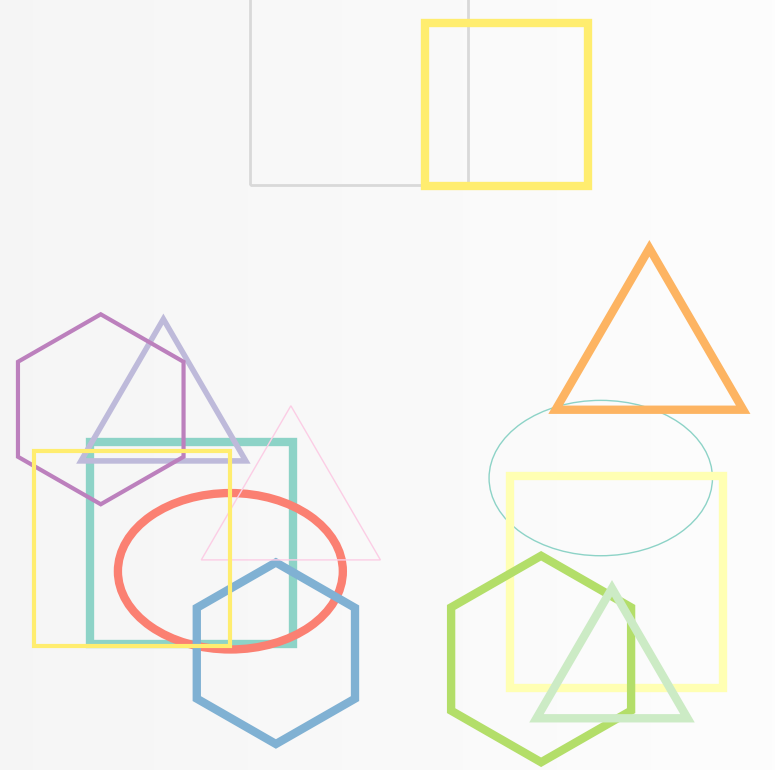[{"shape": "oval", "thickness": 0.5, "radius": 0.72, "center": [0.775, 0.379]}, {"shape": "square", "thickness": 3, "radius": 0.66, "center": [0.247, 0.294]}, {"shape": "square", "thickness": 3, "radius": 0.69, "center": [0.796, 0.244]}, {"shape": "triangle", "thickness": 2, "radius": 0.61, "center": [0.211, 0.463]}, {"shape": "oval", "thickness": 3, "radius": 0.73, "center": [0.297, 0.258]}, {"shape": "hexagon", "thickness": 3, "radius": 0.59, "center": [0.356, 0.152]}, {"shape": "triangle", "thickness": 3, "radius": 0.7, "center": [0.838, 0.538]}, {"shape": "hexagon", "thickness": 3, "radius": 0.67, "center": [0.698, 0.144]}, {"shape": "triangle", "thickness": 0.5, "radius": 0.67, "center": [0.375, 0.34]}, {"shape": "square", "thickness": 1, "radius": 0.7, "center": [0.463, 0.9]}, {"shape": "hexagon", "thickness": 1.5, "radius": 0.62, "center": [0.13, 0.468]}, {"shape": "triangle", "thickness": 3, "radius": 0.56, "center": [0.79, 0.123]}, {"shape": "square", "thickness": 1.5, "radius": 0.63, "center": [0.17, 0.288]}, {"shape": "square", "thickness": 3, "radius": 0.53, "center": [0.654, 0.864]}]